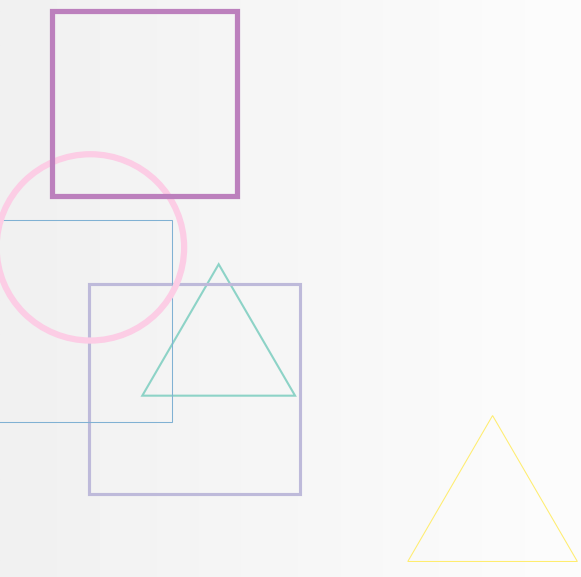[{"shape": "triangle", "thickness": 1, "radius": 0.76, "center": [0.376, 0.39]}, {"shape": "square", "thickness": 1.5, "radius": 0.91, "center": [0.335, 0.326]}, {"shape": "square", "thickness": 0.5, "radius": 0.87, "center": [0.122, 0.443]}, {"shape": "circle", "thickness": 3, "radius": 0.81, "center": [0.155, 0.571]}, {"shape": "square", "thickness": 2.5, "radius": 0.8, "center": [0.249, 0.82]}, {"shape": "triangle", "thickness": 0.5, "radius": 0.84, "center": [0.847, 0.111]}]